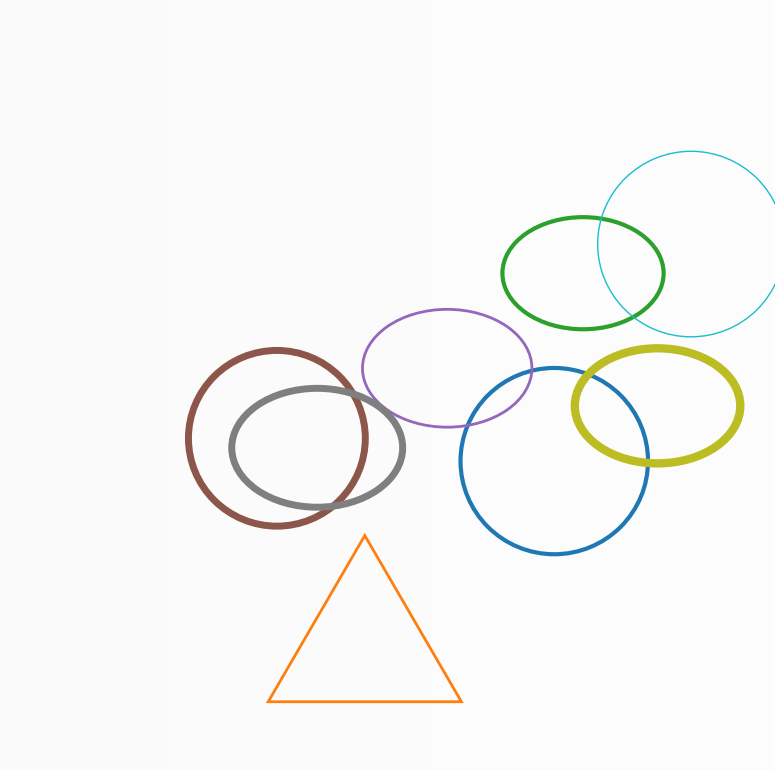[{"shape": "circle", "thickness": 1.5, "radius": 0.6, "center": [0.715, 0.401]}, {"shape": "triangle", "thickness": 1, "radius": 0.72, "center": [0.471, 0.161]}, {"shape": "oval", "thickness": 1.5, "radius": 0.52, "center": [0.752, 0.645]}, {"shape": "oval", "thickness": 1, "radius": 0.55, "center": [0.577, 0.522]}, {"shape": "circle", "thickness": 2.5, "radius": 0.57, "center": [0.357, 0.431]}, {"shape": "oval", "thickness": 2.5, "radius": 0.55, "center": [0.409, 0.418]}, {"shape": "oval", "thickness": 3, "radius": 0.53, "center": [0.848, 0.473]}, {"shape": "circle", "thickness": 0.5, "radius": 0.6, "center": [0.892, 0.683]}]